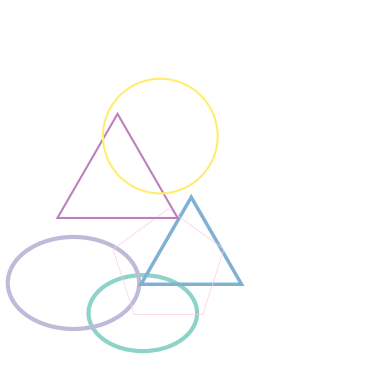[{"shape": "oval", "thickness": 3, "radius": 0.71, "center": [0.371, 0.187]}, {"shape": "oval", "thickness": 3, "radius": 0.85, "center": [0.191, 0.265]}, {"shape": "triangle", "thickness": 2.5, "radius": 0.75, "center": [0.497, 0.337]}, {"shape": "pentagon", "thickness": 0.5, "radius": 0.76, "center": [0.438, 0.306]}, {"shape": "triangle", "thickness": 1.5, "radius": 0.9, "center": [0.305, 0.524]}, {"shape": "circle", "thickness": 1.5, "radius": 0.74, "center": [0.416, 0.646]}]